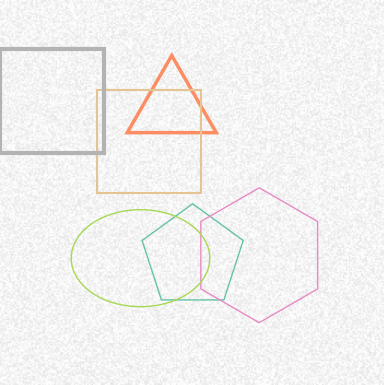[{"shape": "pentagon", "thickness": 1, "radius": 0.69, "center": [0.5, 0.333]}, {"shape": "triangle", "thickness": 2.5, "radius": 0.67, "center": [0.446, 0.722]}, {"shape": "hexagon", "thickness": 1, "radius": 0.88, "center": [0.673, 0.337]}, {"shape": "oval", "thickness": 1, "radius": 0.9, "center": [0.365, 0.329]}, {"shape": "square", "thickness": 1.5, "radius": 0.67, "center": [0.387, 0.632]}, {"shape": "square", "thickness": 3, "radius": 0.68, "center": [0.135, 0.738]}]